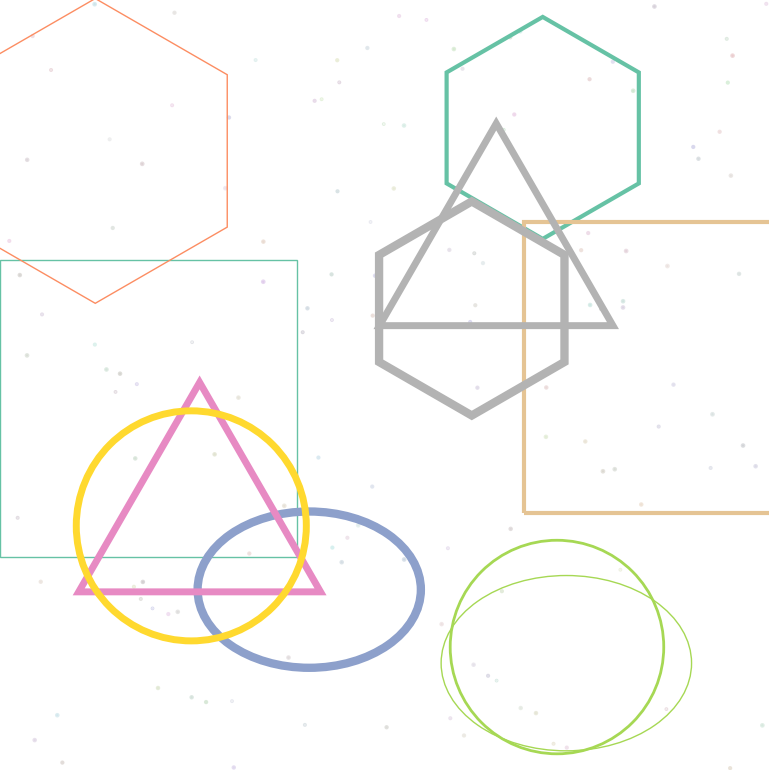[{"shape": "square", "thickness": 0.5, "radius": 0.96, "center": [0.192, 0.469]}, {"shape": "hexagon", "thickness": 1.5, "radius": 0.72, "center": [0.705, 0.834]}, {"shape": "hexagon", "thickness": 0.5, "radius": 0.99, "center": [0.124, 0.804]}, {"shape": "oval", "thickness": 3, "radius": 0.72, "center": [0.402, 0.234]}, {"shape": "triangle", "thickness": 2.5, "radius": 0.91, "center": [0.259, 0.322]}, {"shape": "circle", "thickness": 1, "radius": 0.69, "center": [0.723, 0.16]}, {"shape": "oval", "thickness": 0.5, "radius": 0.81, "center": [0.736, 0.139]}, {"shape": "circle", "thickness": 2.5, "radius": 0.75, "center": [0.248, 0.317]}, {"shape": "square", "thickness": 1.5, "radius": 0.95, "center": [0.869, 0.523]}, {"shape": "triangle", "thickness": 2.5, "radius": 0.88, "center": [0.644, 0.665]}, {"shape": "hexagon", "thickness": 3, "radius": 0.7, "center": [0.613, 0.599]}]